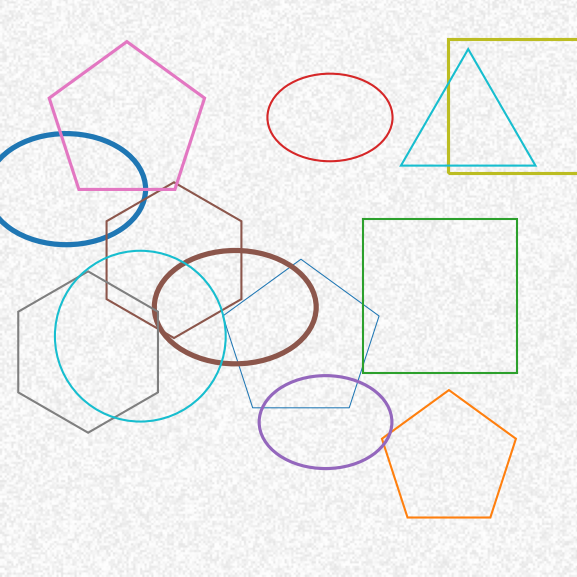[{"shape": "oval", "thickness": 2.5, "radius": 0.69, "center": [0.115, 0.672]}, {"shape": "pentagon", "thickness": 0.5, "radius": 0.71, "center": [0.521, 0.408]}, {"shape": "pentagon", "thickness": 1, "radius": 0.61, "center": [0.777, 0.202]}, {"shape": "square", "thickness": 1, "radius": 0.67, "center": [0.762, 0.486]}, {"shape": "oval", "thickness": 1, "radius": 0.54, "center": [0.571, 0.796]}, {"shape": "oval", "thickness": 1.5, "radius": 0.57, "center": [0.564, 0.268]}, {"shape": "hexagon", "thickness": 1, "radius": 0.67, "center": [0.301, 0.549]}, {"shape": "oval", "thickness": 2.5, "radius": 0.7, "center": [0.407, 0.467]}, {"shape": "pentagon", "thickness": 1.5, "radius": 0.71, "center": [0.22, 0.786]}, {"shape": "hexagon", "thickness": 1, "radius": 0.7, "center": [0.153, 0.39]}, {"shape": "square", "thickness": 1.5, "radius": 0.58, "center": [0.892, 0.816]}, {"shape": "triangle", "thickness": 1, "radius": 0.67, "center": [0.811, 0.78]}, {"shape": "circle", "thickness": 1, "radius": 0.74, "center": [0.243, 0.417]}]